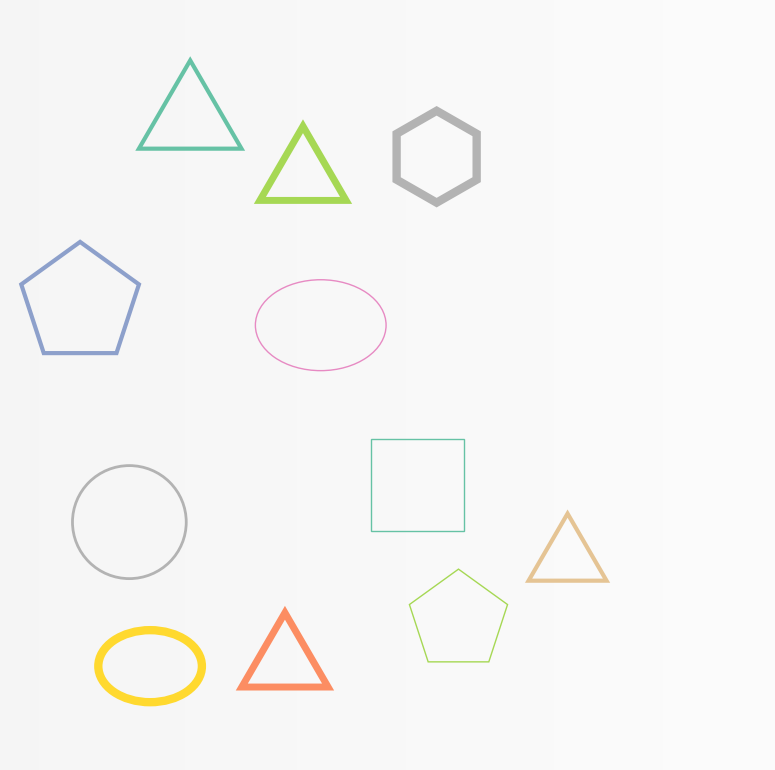[{"shape": "triangle", "thickness": 1.5, "radius": 0.38, "center": [0.245, 0.845]}, {"shape": "square", "thickness": 0.5, "radius": 0.3, "center": [0.538, 0.37]}, {"shape": "triangle", "thickness": 2.5, "radius": 0.32, "center": [0.368, 0.14]}, {"shape": "pentagon", "thickness": 1.5, "radius": 0.4, "center": [0.103, 0.606]}, {"shape": "oval", "thickness": 0.5, "radius": 0.42, "center": [0.414, 0.578]}, {"shape": "triangle", "thickness": 2.5, "radius": 0.32, "center": [0.391, 0.772]}, {"shape": "pentagon", "thickness": 0.5, "radius": 0.33, "center": [0.592, 0.194]}, {"shape": "oval", "thickness": 3, "radius": 0.33, "center": [0.194, 0.135]}, {"shape": "triangle", "thickness": 1.5, "radius": 0.29, "center": [0.732, 0.275]}, {"shape": "hexagon", "thickness": 3, "radius": 0.3, "center": [0.563, 0.796]}, {"shape": "circle", "thickness": 1, "radius": 0.37, "center": [0.167, 0.322]}]